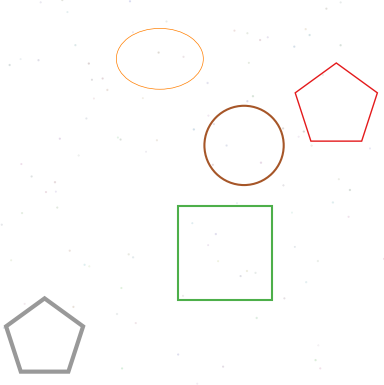[{"shape": "pentagon", "thickness": 1, "radius": 0.56, "center": [0.873, 0.724]}, {"shape": "square", "thickness": 1.5, "radius": 0.61, "center": [0.585, 0.343]}, {"shape": "oval", "thickness": 0.5, "radius": 0.56, "center": [0.415, 0.847]}, {"shape": "circle", "thickness": 1.5, "radius": 0.51, "center": [0.634, 0.622]}, {"shape": "pentagon", "thickness": 3, "radius": 0.53, "center": [0.116, 0.12]}]